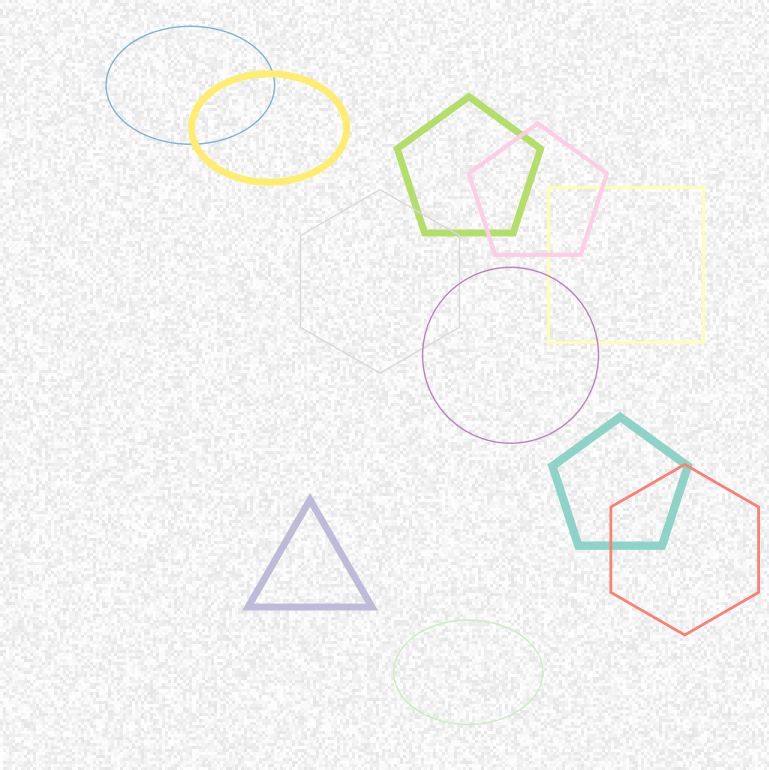[{"shape": "pentagon", "thickness": 3, "radius": 0.46, "center": [0.805, 0.366]}, {"shape": "square", "thickness": 1, "radius": 0.5, "center": [0.813, 0.657]}, {"shape": "triangle", "thickness": 2.5, "radius": 0.46, "center": [0.403, 0.258]}, {"shape": "hexagon", "thickness": 1, "radius": 0.55, "center": [0.889, 0.286]}, {"shape": "oval", "thickness": 0.5, "radius": 0.55, "center": [0.247, 0.889]}, {"shape": "pentagon", "thickness": 2.5, "radius": 0.49, "center": [0.609, 0.777]}, {"shape": "pentagon", "thickness": 1.5, "radius": 0.47, "center": [0.699, 0.745]}, {"shape": "hexagon", "thickness": 0.5, "radius": 0.6, "center": [0.493, 0.635]}, {"shape": "circle", "thickness": 0.5, "radius": 0.57, "center": [0.663, 0.539]}, {"shape": "oval", "thickness": 0.5, "radius": 0.48, "center": [0.608, 0.127]}, {"shape": "oval", "thickness": 2.5, "radius": 0.5, "center": [0.349, 0.834]}]